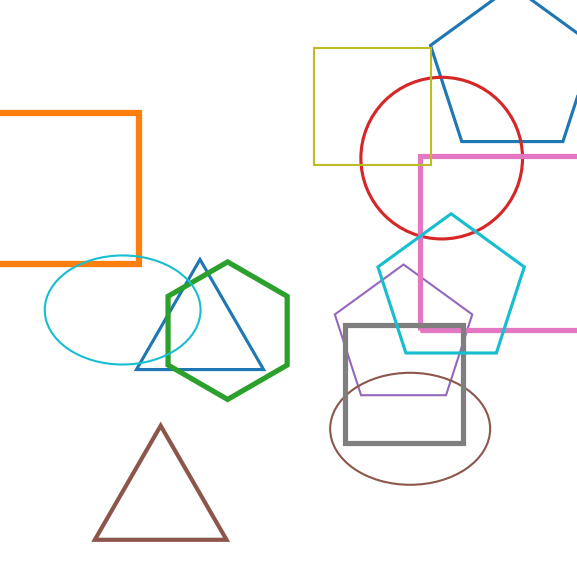[{"shape": "triangle", "thickness": 1.5, "radius": 0.64, "center": [0.346, 0.423]}, {"shape": "pentagon", "thickness": 1.5, "radius": 0.74, "center": [0.887, 0.875]}, {"shape": "square", "thickness": 3, "radius": 0.65, "center": [0.11, 0.673]}, {"shape": "hexagon", "thickness": 2.5, "radius": 0.6, "center": [0.394, 0.427]}, {"shape": "circle", "thickness": 1.5, "radius": 0.7, "center": [0.765, 0.725]}, {"shape": "pentagon", "thickness": 1, "radius": 0.63, "center": [0.699, 0.416]}, {"shape": "triangle", "thickness": 2, "radius": 0.66, "center": [0.278, 0.13]}, {"shape": "oval", "thickness": 1, "radius": 0.69, "center": [0.71, 0.257]}, {"shape": "square", "thickness": 2.5, "radius": 0.75, "center": [0.877, 0.578]}, {"shape": "square", "thickness": 2.5, "radius": 0.51, "center": [0.699, 0.334]}, {"shape": "square", "thickness": 1, "radius": 0.51, "center": [0.645, 0.814]}, {"shape": "pentagon", "thickness": 1.5, "radius": 0.67, "center": [0.781, 0.496]}, {"shape": "oval", "thickness": 1, "radius": 0.67, "center": [0.212, 0.462]}]